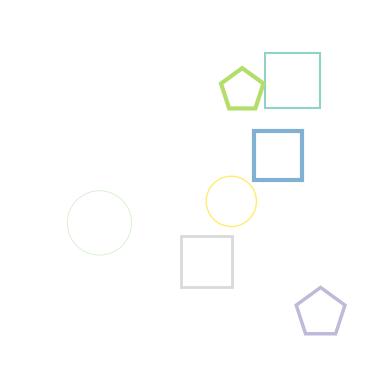[{"shape": "square", "thickness": 1.5, "radius": 0.35, "center": [0.759, 0.79]}, {"shape": "pentagon", "thickness": 2.5, "radius": 0.33, "center": [0.833, 0.187]}, {"shape": "square", "thickness": 3, "radius": 0.32, "center": [0.722, 0.597]}, {"shape": "pentagon", "thickness": 3, "radius": 0.29, "center": [0.629, 0.765]}, {"shape": "square", "thickness": 2, "radius": 0.33, "center": [0.537, 0.32]}, {"shape": "circle", "thickness": 0.5, "radius": 0.42, "center": [0.258, 0.421]}, {"shape": "circle", "thickness": 1, "radius": 0.33, "center": [0.601, 0.477]}]